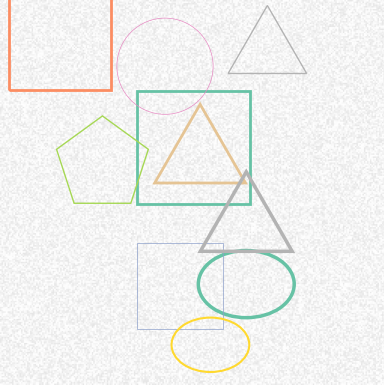[{"shape": "square", "thickness": 2, "radius": 0.73, "center": [0.502, 0.617]}, {"shape": "oval", "thickness": 2.5, "radius": 0.62, "center": [0.64, 0.262]}, {"shape": "square", "thickness": 2, "radius": 0.66, "center": [0.155, 0.898]}, {"shape": "square", "thickness": 0.5, "radius": 0.56, "center": [0.467, 0.256]}, {"shape": "circle", "thickness": 0.5, "radius": 0.62, "center": [0.429, 0.828]}, {"shape": "pentagon", "thickness": 1, "radius": 0.63, "center": [0.266, 0.573]}, {"shape": "oval", "thickness": 1.5, "radius": 0.5, "center": [0.547, 0.104]}, {"shape": "triangle", "thickness": 2, "radius": 0.68, "center": [0.52, 0.593]}, {"shape": "triangle", "thickness": 2.5, "radius": 0.69, "center": [0.64, 0.416]}, {"shape": "triangle", "thickness": 1, "radius": 0.59, "center": [0.694, 0.868]}]